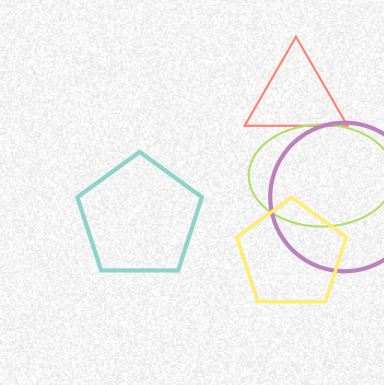[{"shape": "pentagon", "thickness": 3, "radius": 0.85, "center": [0.363, 0.435]}, {"shape": "triangle", "thickness": 1.5, "radius": 0.77, "center": [0.769, 0.75]}, {"shape": "oval", "thickness": 1.5, "radius": 0.95, "center": [0.835, 0.544]}, {"shape": "circle", "thickness": 3, "radius": 0.96, "center": [0.895, 0.488]}, {"shape": "pentagon", "thickness": 2.5, "radius": 0.75, "center": [0.757, 0.338]}]